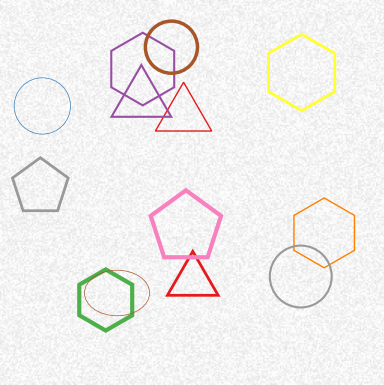[{"shape": "triangle", "thickness": 2, "radius": 0.38, "center": [0.501, 0.271]}, {"shape": "triangle", "thickness": 1, "radius": 0.42, "center": [0.477, 0.702]}, {"shape": "circle", "thickness": 0.5, "radius": 0.37, "center": [0.11, 0.725]}, {"shape": "hexagon", "thickness": 3, "radius": 0.4, "center": [0.275, 0.221]}, {"shape": "triangle", "thickness": 1.5, "radius": 0.45, "center": [0.367, 0.741]}, {"shape": "hexagon", "thickness": 1.5, "radius": 0.47, "center": [0.371, 0.821]}, {"shape": "hexagon", "thickness": 1, "radius": 0.45, "center": [0.842, 0.395]}, {"shape": "hexagon", "thickness": 2, "radius": 0.5, "center": [0.784, 0.812]}, {"shape": "oval", "thickness": 0.5, "radius": 0.42, "center": [0.304, 0.239]}, {"shape": "circle", "thickness": 2.5, "radius": 0.34, "center": [0.445, 0.877]}, {"shape": "pentagon", "thickness": 3, "radius": 0.48, "center": [0.483, 0.41]}, {"shape": "pentagon", "thickness": 2, "radius": 0.38, "center": [0.105, 0.514]}, {"shape": "circle", "thickness": 1.5, "radius": 0.4, "center": [0.781, 0.282]}]